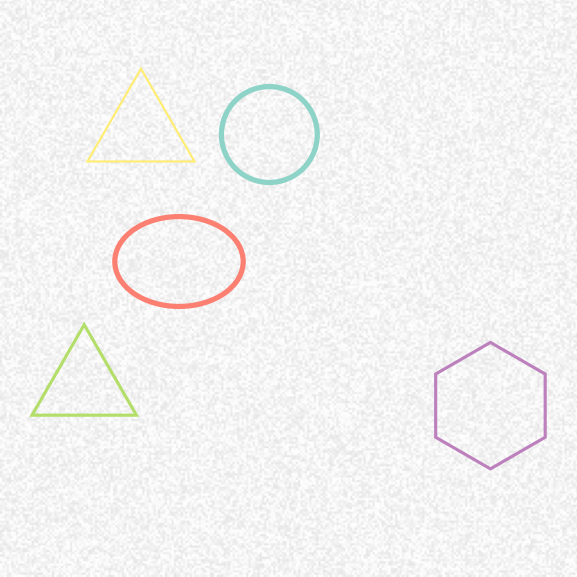[{"shape": "circle", "thickness": 2.5, "radius": 0.42, "center": [0.466, 0.766]}, {"shape": "oval", "thickness": 2.5, "radius": 0.56, "center": [0.31, 0.546]}, {"shape": "triangle", "thickness": 1.5, "radius": 0.52, "center": [0.146, 0.332]}, {"shape": "hexagon", "thickness": 1.5, "radius": 0.55, "center": [0.849, 0.297]}, {"shape": "triangle", "thickness": 1, "radius": 0.54, "center": [0.244, 0.773]}]